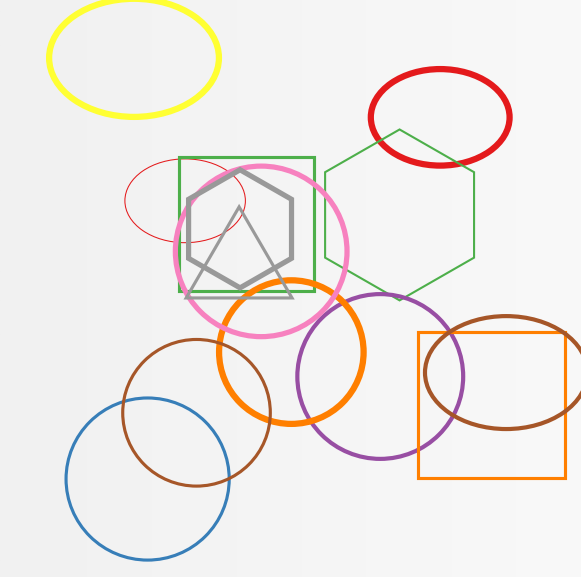[{"shape": "oval", "thickness": 0.5, "radius": 0.52, "center": [0.319, 0.651]}, {"shape": "oval", "thickness": 3, "radius": 0.6, "center": [0.757, 0.796]}, {"shape": "circle", "thickness": 1.5, "radius": 0.7, "center": [0.254, 0.17]}, {"shape": "hexagon", "thickness": 1, "radius": 0.74, "center": [0.687, 0.627]}, {"shape": "square", "thickness": 1.5, "radius": 0.58, "center": [0.424, 0.611]}, {"shape": "circle", "thickness": 2, "radius": 0.71, "center": [0.654, 0.347]}, {"shape": "circle", "thickness": 3, "radius": 0.62, "center": [0.501, 0.389]}, {"shape": "square", "thickness": 1.5, "radius": 0.63, "center": [0.845, 0.298]}, {"shape": "oval", "thickness": 3, "radius": 0.73, "center": [0.231, 0.899]}, {"shape": "oval", "thickness": 2, "radius": 0.7, "center": [0.871, 0.354]}, {"shape": "circle", "thickness": 1.5, "radius": 0.63, "center": [0.338, 0.284]}, {"shape": "circle", "thickness": 2.5, "radius": 0.74, "center": [0.449, 0.564]}, {"shape": "triangle", "thickness": 1.5, "radius": 0.53, "center": [0.411, 0.536]}, {"shape": "hexagon", "thickness": 2.5, "radius": 0.51, "center": [0.413, 0.603]}]